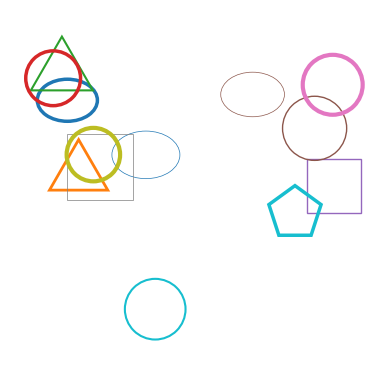[{"shape": "oval", "thickness": 0.5, "radius": 0.44, "center": [0.379, 0.598]}, {"shape": "oval", "thickness": 2.5, "radius": 0.39, "center": [0.175, 0.74]}, {"shape": "triangle", "thickness": 2, "radius": 0.44, "center": [0.204, 0.55]}, {"shape": "triangle", "thickness": 1.5, "radius": 0.47, "center": [0.161, 0.812]}, {"shape": "circle", "thickness": 2.5, "radius": 0.36, "center": [0.138, 0.797]}, {"shape": "square", "thickness": 1, "radius": 0.35, "center": [0.867, 0.516]}, {"shape": "circle", "thickness": 1, "radius": 0.42, "center": [0.817, 0.667]}, {"shape": "oval", "thickness": 0.5, "radius": 0.41, "center": [0.656, 0.755]}, {"shape": "circle", "thickness": 3, "radius": 0.39, "center": [0.864, 0.78]}, {"shape": "square", "thickness": 0.5, "radius": 0.43, "center": [0.259, 0.565]}, {"shape": "circle", "thickness": 3, "radius": 0.35, "center": [0.243, 0.598]}, {"shape": "circle", "thickness": 1.5, "radius": 0.39, "center": [0.403, 0.197]}, {"shape": "pentagon", "thickness": 2.5, "radius": 0.36, "center": [0.766, 0.447]}]